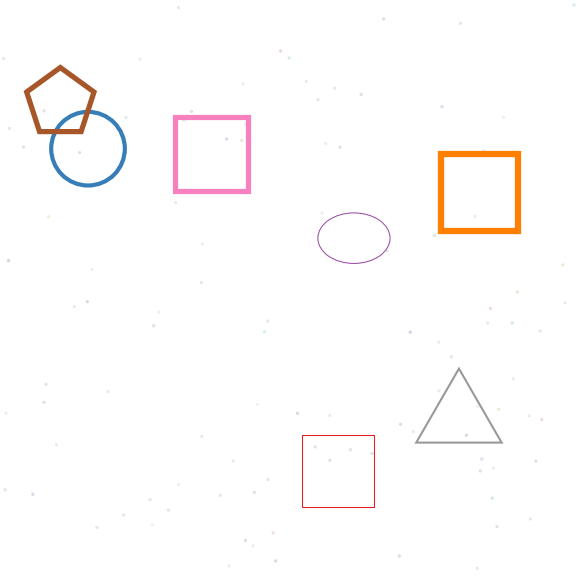[{"shape": "square", "thickness": 0.5, "radius": 0.31, "center": [0.585, 0.183]}, {"shape": "circle", "thickness": 2, "radius": 0.32, "center": [0.152, 0.742]}, {"shape": "oval", "thickness": 0.5, "radius": 0.31, "center": [0.613, 0.587]}, {"shape": "square", "thickness": 3, "radius": 0.34, "center": [0.83, 0.666]}, {"shape": "pentagon", "thickness": 2.5, "radius": 0.31, "center": [0.104, 0.821]}, {"shape": "square", "thickness": 2.5, "radius": 0.32, "center": [0.366, 0.733]}, {"shape": "triangle", "thickness": 1, "radius": 0.43, "center": [0.795, 0.275]}]